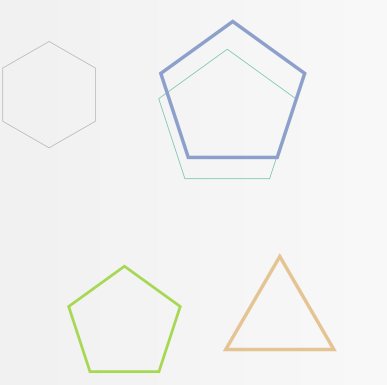[{"shape": "pentagon", "thickness": 0.5, "radius": 0.93, "center": [0.586, 0.686]}, {"shape": "pentagon", "thickness": 2.5, "radius": 0.98, "center": [0.601, 0.749]}, {"shape": "pentagon", "thickness": 2, "radius": 0.76, "center": [0.321, 0.157]}, {"shape": "triangle", "thickness": 2.5, "radius": 0.81, "center": [0.722, 0.173]}, {"shape": "hexagon", "thickness": 0.5, "radius": 0.69, "center": [0.127, 0.754]}]